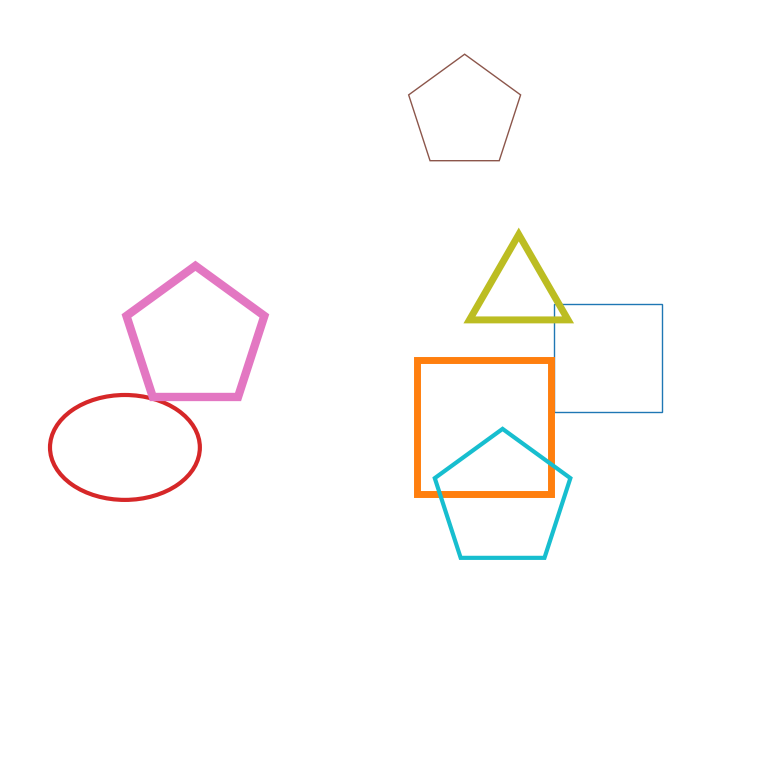[{"shape": "square", "thickness": 0.5, "radius": 0.35, "center": [0.789, 0.535]}, {"shape": "square", "thickness": 2.5, "radius": 0.43, "center": [0.629, 0.445]}, {"shape": "oval", "thickness": 1.5, "radius": 0.49, "center": [0.162, 0.419]}, {"shape": "pentagon", "thickness": 0.5, "radius": 0.38, "center": [0.603, 0.853]}, {"shape": "pentagon", "thickness": 3, "radius": 0.47, "center": [0.254, 0.561]}, {"shape": "triangle", "thickness": 2.5, "radius": 0.37, "center": [0.674, 0.622]}, {"shape": "pentagon", "thickness": 1.5, "radius": 0.46, "center": [0.653, 0.35]}]